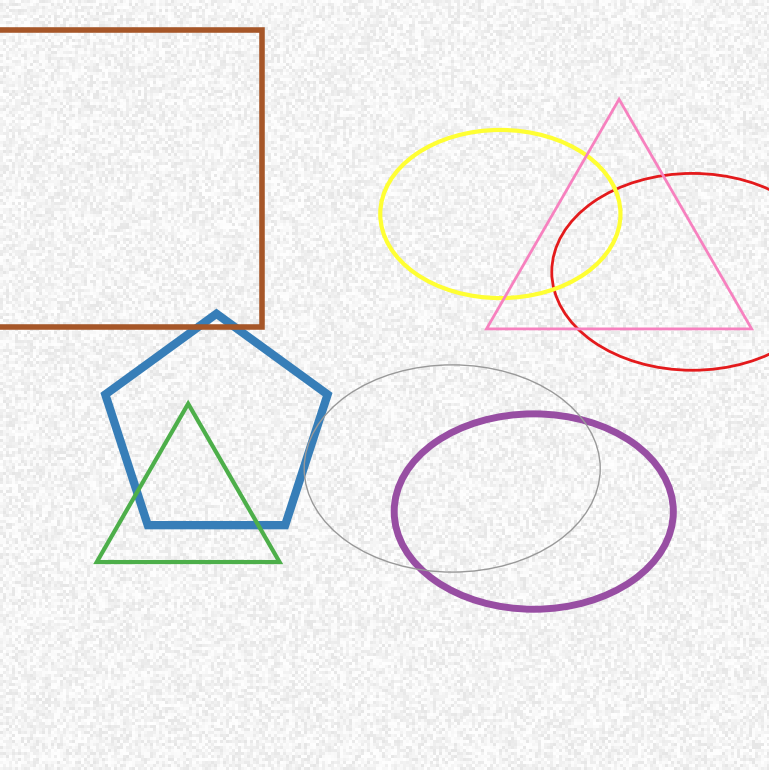[{"shape": "oval", "thickness": 1, "radius": 0.91, "center": [0.899, 0.647]}, {"shape": "pentagon", "thickness": 3, "radius": 0.76, "center": [0.281, 0.441]}, {"shape": "triangle", "thickness": 1.5, "radius": 0.69, "center": [0.244, 0.339]}, {"shape": "oval", "thickness": 2.5, "radius": 0.91, "center": [0.693, 0.336]}, {"shape": "oval", "thickness": 1.5, "radius": 0.78, "center": [0.65, 0.722]}, {"shape": "square", "thickness": 2, "radius": 0.96, "center": [0.148, 0.768]}, {"shape": "triangle", "thickness": 1, "radius": 0.99, "center": [0.804, 0.672]}, {"shape": "oval", "thickness": 0.5, "radius": 0.96, "center": [0.587, 0.392]}]